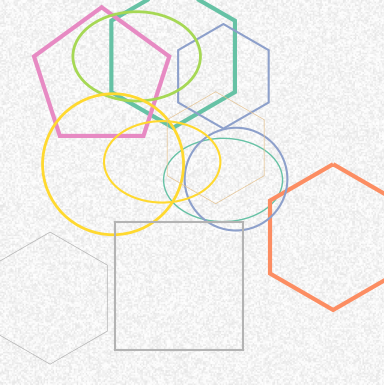[{"shape": "oval", "thickness": 1, "radius": 0.77, "center": [0.579, 0.533]}, {"shape": "hexagon", "thickness": 3, "radius": 0.93, "center": [0.45, 0.854]}, {"shape": "hexagon", "thickness": 3, "radius": 0.95, "center": [0.865, 0.384]}, {"shape": "circle", "thickness": 1.5, "radius": 0.67, "center": [0.613, 0.535]}, {"shape": "hexagon", "thickness": 1.5, "radius": 0.68, "center": [0.58, 0.802]}, {"shape": "pentagon", "thickness": 3, "radius": 0.92, "center": [0.264, 0.796]}, {"shape": "oval", "thickness": 2, "radius": 0.83, "center": [0.355, 0.854]}, {"shape": "circle", "thickness": 2, "radius": 0.92, "center": [0.294, 0.573]}, {"shape": "oval", "thickness": 1.5, "radius": 0.76, "center": [0.421, 0.58]}, {"shape": "hexagon", "thickness": 0.5, "radius": 0.73, "center": [0.56, 0.616]}, {"shape": "square", "thickness": 1.5, "radius": 0.83, "center": [0.465, 0.258]}, {"shape": "hexagon", "thickness": 0.5, "radius": 0.86, "center": [0.13, 0.226]}]